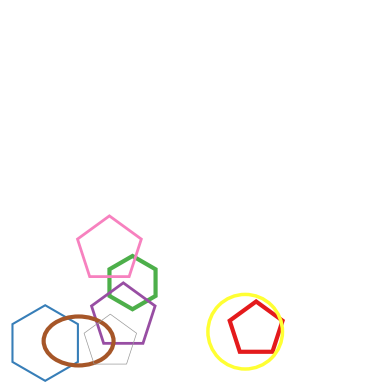[{"shape": "pentagon", "thickness": 3, "radius": 0.36, "center": [0.665, 0.145]}, {"shape": "hexagon", "thickness": 1.5, "radius": 0.49, "center": [0.117, 0.109]}, {"shape": "hexagon", "thickness": 3, "radius": 0.35, "center": [0.344, 0.266]}, {"shape": "pentagon", "thickness": 2, "radius": 0.43, "center": [0.32, 0.178]}, {"shape": "circle", "thickness": 2.5, "radius": 0.48, "center": [0.637, 0.138]}, {"shape": "oval", "thickness": 3, "radius": 0.45, "center": [0.204, 0.114]}, {"shape": "pentagon", "thickness": 2, "radius": 0.44, "center": [0.284, 0.352]}, {"shape": "pentagon", "thickness": 0.5, "radius": 0.36, "center": [0.287, 0.112]}]